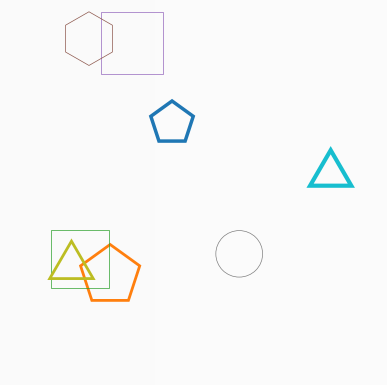[{"shape": "pentagon", "thickness": 2.5, "radius": 0.29, "center": [0.444, 0.68]}, {"shape": "pentagon", "thickness": 2, "radius": 0.4, "center": [0.284, 0.285]}, {"shape": "square", "thickness": 0.5, "radius": 0.37, "center": [0.206, 0.327]}, {"shape": "square", "thickness": 0.5, "radius": 0.4, "center": [0.341, 0.889]}, {"shape": "hexagon", "thickness": 0.5, "radius": 0.35, "center": [0.23, 0.9]}, {"shape": "circle", "thickness": 0.5, "radius": 0.3, "center": [0.617, 0.341]}, {"shape": "triangle", "thickness": 2, "radius": 0.32, "center": [0.184, 0.309]}, {"shape": "triangle", "thickness": 3, "radius": 0.31, "center": [0.853, 0.548]}]